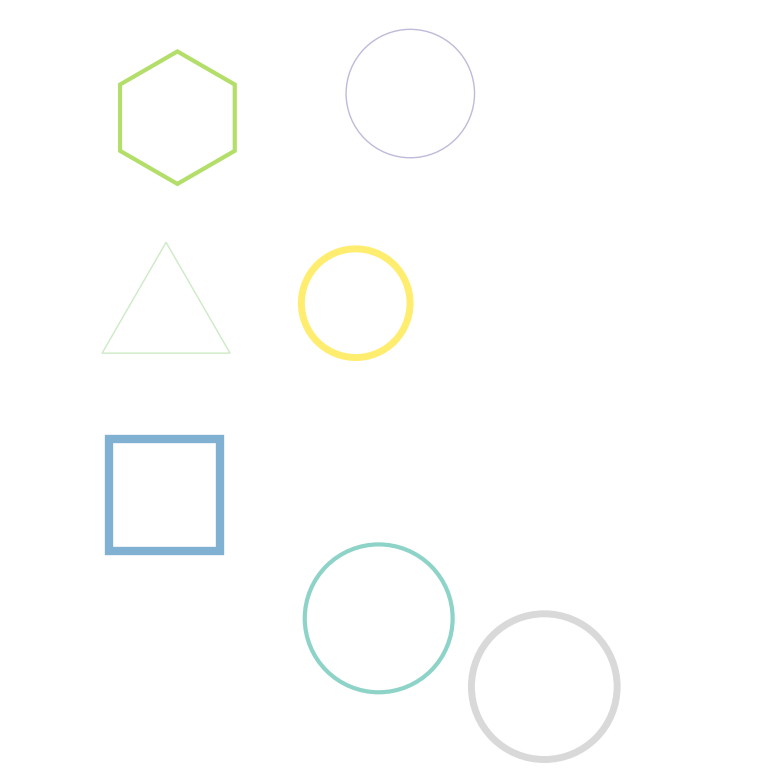[{"shape": "circle", "thickness": 1.5, "radius": 0.48, "center": [0.492, 0.197]}, {"shape": "circle", "thickness": 0.5, "radius": 0.42, "center": [0.533, 0.879]}, {"shape": "square", "thickness": 3, "radius": 0.36, "center": [0.214, 0.358]}, {"shape": "hexagon", "thickness": 1.5, "radius": 0.43, "center": [0.23, 0.847]}, {"shape": "circle", "thickness": 2.5, "radius": 0.47, "center": [0.707, 0.108]}, {"shape": "triangle", "thickness": 0.5, "radius": 0.48, "center": [0.216, 0.589]}, {"shape": "circle", "thickness": 2.5, "radius": 0.35, "center": [0.462, 0.606]}]